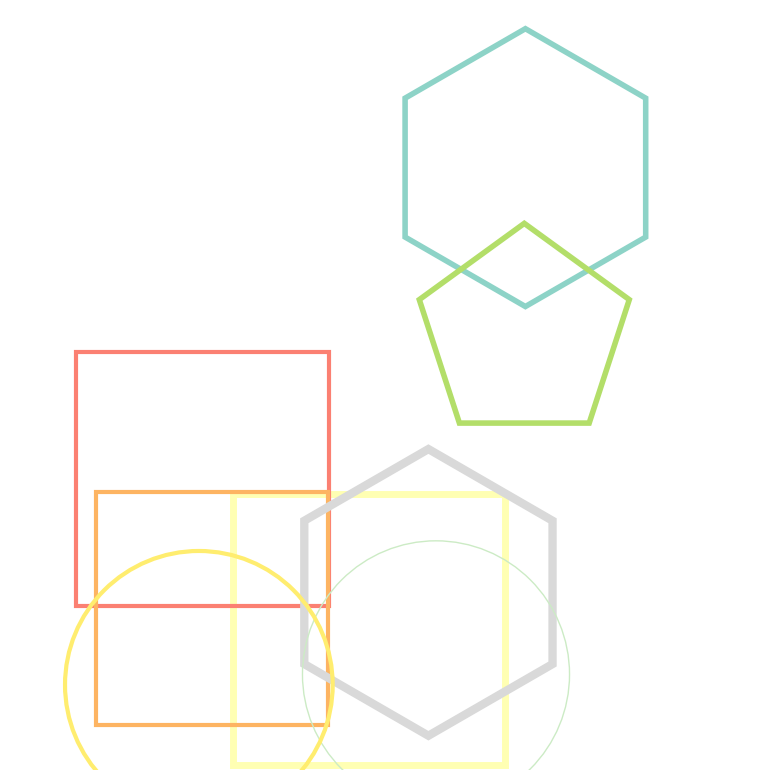[{"shape": "hexagon", "thickness": 2, "radius": 0.9, "center": [0.682, 0.782]}, {"shape": "square", "thickness": 2.5, "radius": 0.88, "center": [0.479, 0.182]}, {"shape": "square", "thickness": 1.5, "radius": 0.82, "center": [0.263, 0.378]}, {"shape": "square", "thickness": 1.5, "radius": 0.76, "center": [0.275, 0.21]}, {"shape": "pentagon", "thickness": 2, "radius": 0.72, "center": [0.681, 0.567]}, {"shape": "hexagon", "thickness": 3, "radius": 0.93, "center": [0.556, 0.231]}, {"shape": "circle", "thickness": 0.5, "radius": 0.87, "center": [0.566, 0.124]}, {"shape": "circle", "thickness": 1.5, "radius": 0.87, "center": [0.258, 0.111]}]